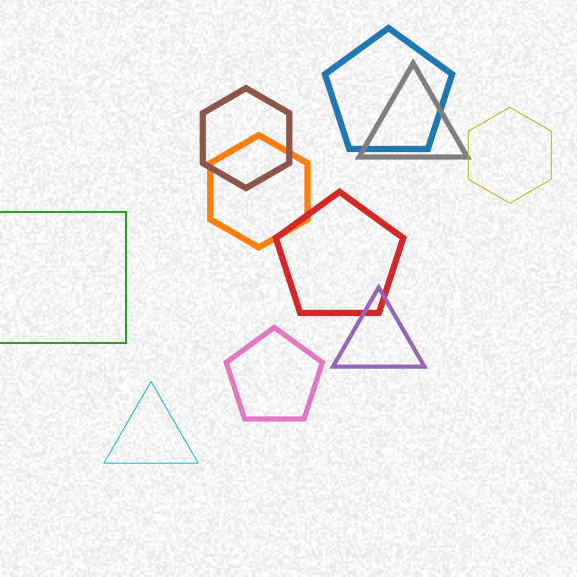[{"shape": "pentagon", "thickness": 3, "radius": 0.58, "center": [0.673, 0.835]}, {"shape": "hexagon", "thickness": 3, "radius": 0.49, "center": [0.448, 0.668]}, {"shape": "square", "thickness": 1, "radius": 0.57, "center": [0.106, 0.518]}, {"shape": "pentagon", "thickness": 3, "radius": 0.58, "center": [0.588, 0.551]}, {"shape": "triangle", "thickness": 2, "radius": 0.46, "center": [0.656, 0.41]}, {"shape": "hexagon", "thickness": 3, "radius": 0.43, "center": [0.426, 0.76]}, {"shape": "pentagon", "thickness": 2.5, "radius": 0.44, "center": [0.475, 0.345]}, {"shape": "triangle", "thickness": 2.5, "radius": 0.54, "center": [0.716, 0.781]}, {"shape": "hexagon", "thickness": 0.5, "radius": 0.42, "center": [0.883, 0.73]}, {"shape": "triangle", "thickness": 0.5, "radius": 0.47, "center": [0.262, 0.244]}]